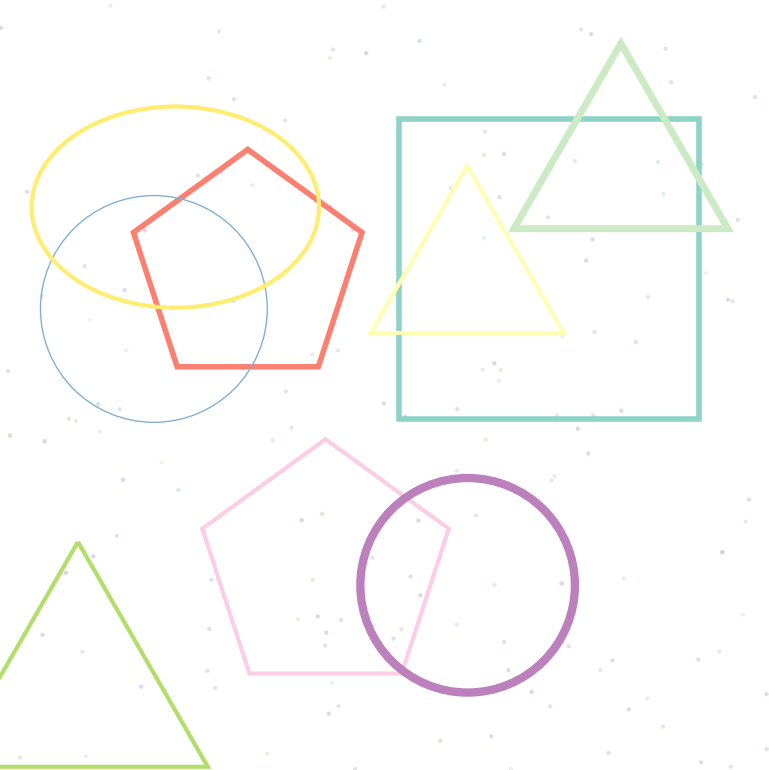[{"shape": "square", "thickness": 2, "radius": 0.98, "center": [0.713, 0.651]}, {"shape": "triangle", "thickness": 1.5, "radius": 0.72, "center": [0.607, 0.64]}, {"shape": "pentagon", "thickness": 2, "radius": 0.78, "center": [0.322, 0.65]}, {"shape": "circle", "thickness": 0.5, "radius": 0.74, "center": [0.2, 0.599]}, {"shape": "triangle", "thickness": 1.5, "radius": 0.97, "center": [0.101, 0.102]}, {"shape": "pentagon", "thickness": 1.5, "radius": 0.84, "center": [0.423, 0.261]}, {"shape": "circle", "thickness": 3, "radius": 0.7, "center": [0.607, 0.24]}, {"shape": "triangle", "thickness": 2.5, "radius": 0.8, "center": [0.806, 0.783]}, {"shape": "oval", "thickness": 1.5, "radius": 0.93, "center": [0.228, 0.731]}]